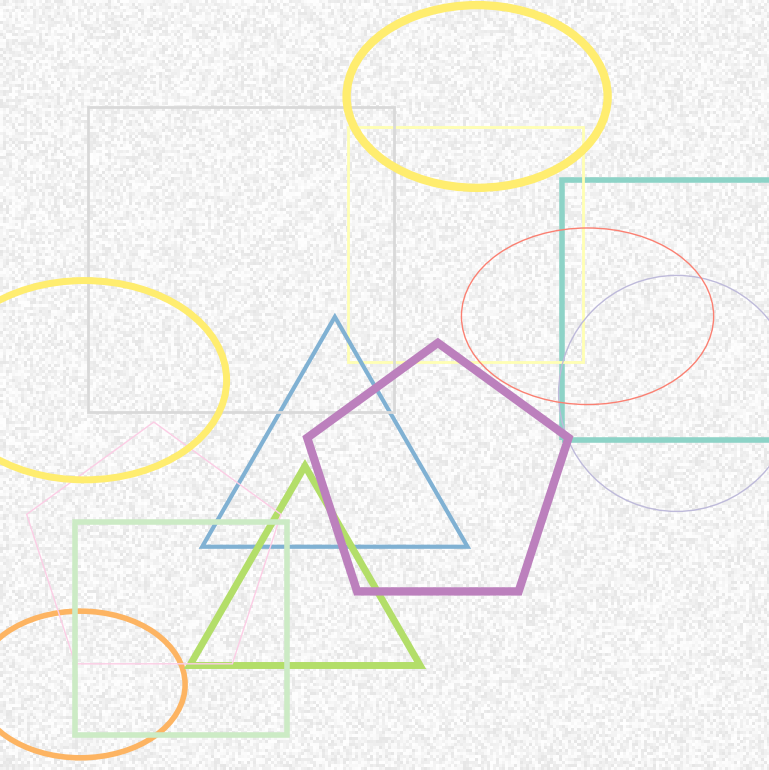[{"shape": "square", "thickness": 2, "radius": 0.84, "center": [0.899, 0.597]}, {"shape": "square", "thickness": 1, "radius": 0.76, "center": [0.605, 0.682]}, {"shape": "circle", "thickness": 0.5, "radius": 0.77, "center": [0.879, 0.489]}, {"shape": "oval", "thickness": 0.5, "radius": 0.82, "center": [0.763, 0.589]}, {"shape": "triangle", "thickness": 1.5, "radius": 0.99, "center": [0.435, 0.389]}, {"shape": "oval", "thickness": 2, "radius": 0.68, "center": [0.104, 0.111]}, {"shape": "triangle", "thickness": 2.5, "radius": 0.86, "center": [0.396, 0.222]}, {"shape": "pentagon", "thickness": 0.5, "radius": 0.87, "center": [0.2, 0.278]}, {"shape": "square", "thickness": 1, "radius": 0.99, "center": [0.313, 0.663]}, {"shape": "pentagon", "thickness": 3, "radius": 0.89, "center": [0.569, 0.376]}, {"shape": "square", "thickness": 2, "radius": 0.69, "center": [0.235, 0.184]}, {"shape": "oval", "thickness": 3, "radius": 0.85, "center": [0.62, 0.875]}, {"shape": "oval", "thickness": 2.5, "radius": 0.92, "center": [0.109, 0.506]}]